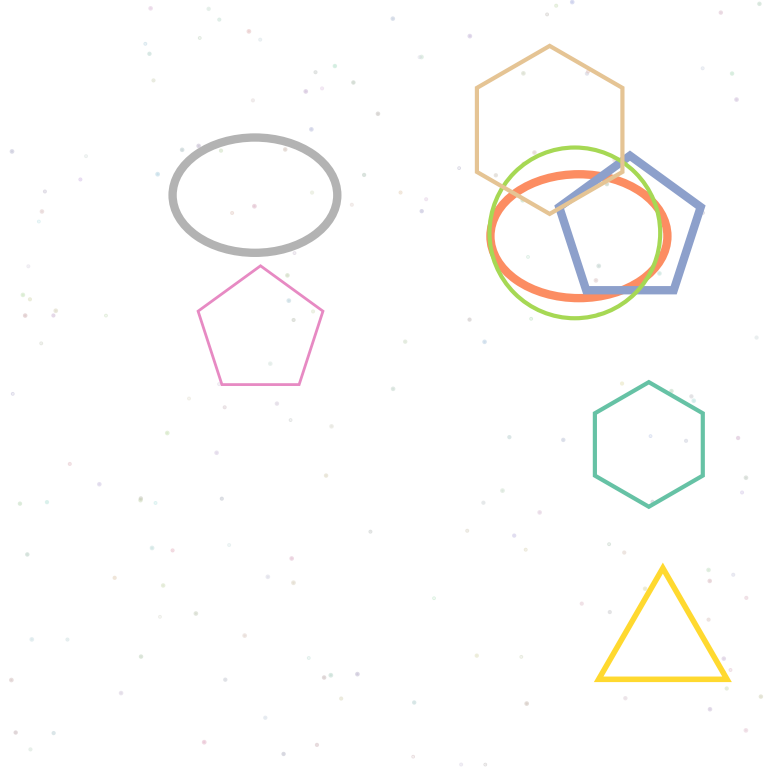[{"shape": "hexagon", "thickness": 1.5, "radius": 0.4, "center": [0.843, 0.423]}, {"shape": "oval", "thickness": 3, "radius": 0.57, "center": [0.752, 0.693]}, {"shape": "pentagon", "thickness": 3, "radius": 0.48, "center": [0.818, 0.701]}, {"shape": "pentagon", "thickness": 1, "radius": 0.43, "center": [0.338, 0.57]}, {"shape": "circle", "thickness": 1.5, "radius": 0.55, "center": [0.747, 0.698]}, {"shape": "triangle", "thickness": 2, "radius": 0.48, "center": [0.861, 0.166]}, {"shape": "hexagon", "thickness": 1.5, "radius": 0.55, "center": [0.714, 0.831]}, {"shape": "oval", "thickness": 3, "radius": 0.53, "center": [0.331, 0.747]}]